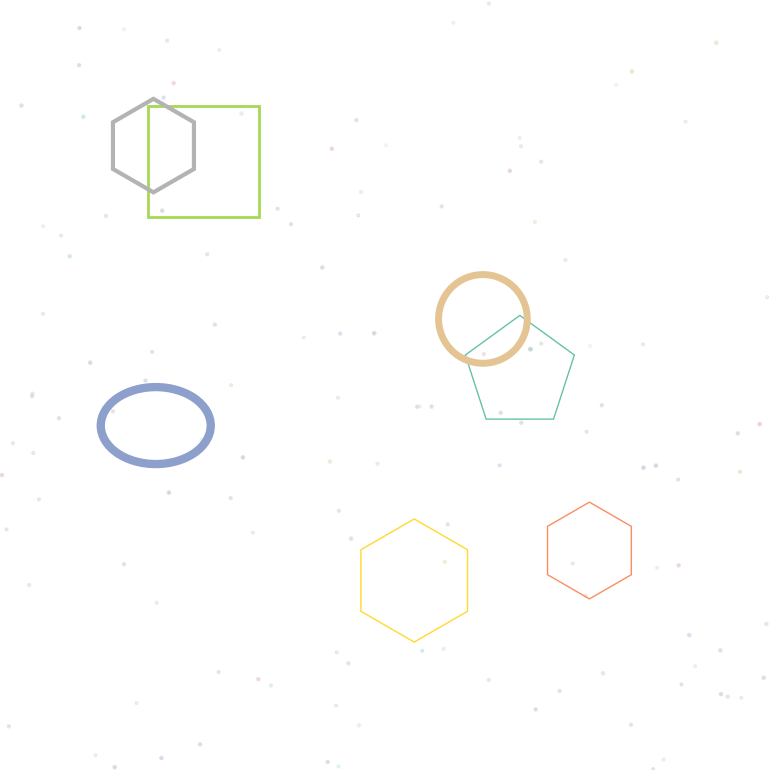[{"shape": "pentagon", "thickness": 0.5, "radius": 0.37, "center": [0.675, 0.516]}, {"shape": "hexagon", "thickness": 0.5, "radius": 0.31, "center": [0.765, 0.285]}, {"shape": "oval", "thickness": 3, "radius": 0.36, "center": [0.202, 0.447]}, {"shape": "square", "thickness": 1, "radius": 0.36, "center": [0.264, 0.79]}, {"shape": "hexagon", "thickness": 0.5, "radius": 0.4, "center": [0.538, 0.246]}, {"shape": "circle", "thickness": 2.5, "radius": 0.29, "center": [0.627, 0.586]}, {"shape": "hexagon", "thickness": 1.5, "radius": 0.3, "center": [0.199, 0.811]}]